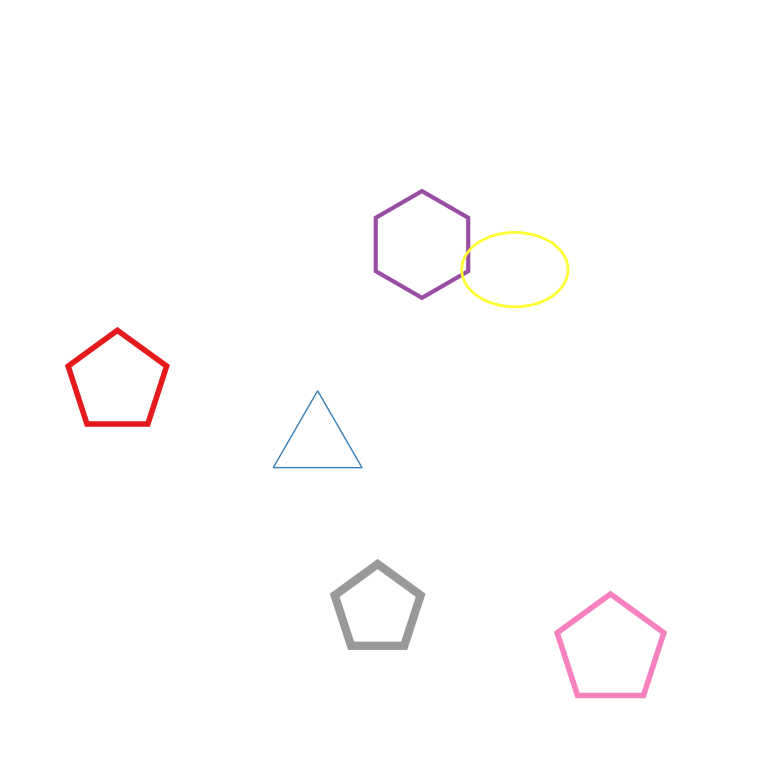[{"shape": "pentagon", "thickness": 2, "radius": 0.34, "center": [0.152, 0.504]}, {"shape": "triangle", "thickness": 0.5, "radius": 0.33, "center": [0.413, 0.426]}, {"shape": "hexagon", "thickness": 1.5, "radius": 0.35, "center": [0.548, 0.682]}, {"shape": "oval", "thickness": 1, "radius": 0.35, "center": [0.669, 0.65]}, {"shape": "pentagon", "thickness": 2, "radius": 0.36, "center": [0.793, 0.156]}, {"shape": "pentagon", "thickness": 3, "radius": 0.29, "center": [0.49, 0.209]}]